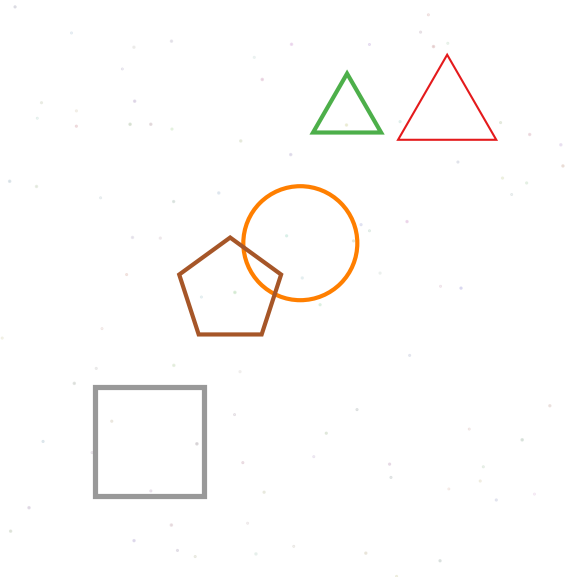[{"shape": "triangle", "thickness": 1, "radius": 0.49, "center": [0.774, 0.806]}, {"shape": "triangle", "thickness": 2, "radius": 0.34, "center": [0.601, 0.804]}, {"shape": "circle", "thickness": 2, "radius": 0.49, "center": [0.52, 0.578]}, {"shape": "pentagon", "thickness": 2, "radius": 0.46, "center": [0.399, 0.495]}, {"shape": "square", "thickness": 2.5, "radius": 0.47, "center": [0.259, 0.234]}]